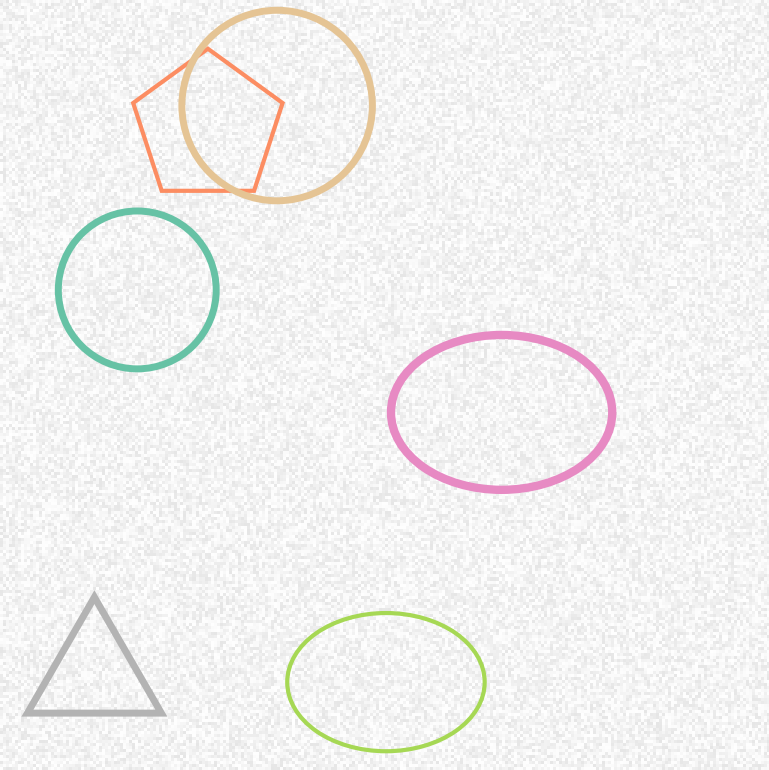[{"shape": "circle", "thickness": 2.5, "radius": 0.51, "center": [0.178, 0.623]}, {"shape": "pentagon", "thickness": 1.5, "radius": 0.51, "center": [0.27, 0.835]}, {"shape": "oval", "thickness": 3, "radius": 0.72, "center": [0.651, 0.464]}, {"shape": "oval", "thickness": 1.5, "radius": 0.64, "center": [0.501, 0.114]}, {"shape": "circle", "thickness": 2.5, "radius": 0.62, "center": [0.36, 0.863]}, {"shape": "triangle", "thickness": 2.5, "radius": 0.5, "center": [0.123, 0.124]}]